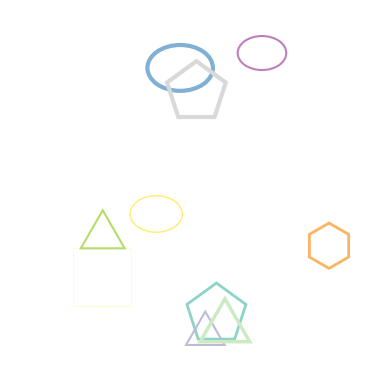[{"shape": "pentagon", "thickness": 2, "radius": 0.4, "center": [0.562, 0.184]}, {"shape": "square", "thickness": 0.5, "radius": 0.38, "center": [0.265, 0.281]}, {"shape": "triangle", "thickness": 1.5, "radius": 0.29, "center": [0.533, 0.133]}, {"shape": "oval", "thickness": 3, "radius": 0.43, "center": [0.468, 0.824]}, {"shape": "hexagon", "thickness": 2, "radius": 0.29, "center": [0.855, 0.362]}, {"shape": "triangle", "thickness": 1.5, "radius": 0.33, "center": [0.267, 0.388]}, {"shape": "pentagon", "thickness": 3, "radius": 0.4, "center": [0.51, 0.761]}, {"shape": "oval", "thickness": 1.5, "radius": 0.32, "center": [0.68, 0.862]}, {"shape": "triangle", "thickness": 2.5, "radius": 0.37, "center": [0.584, 0.15]}, {"shape": "oval", "thickness": 1, "radius": 0.34, "center": [0.406, 0.444]}]